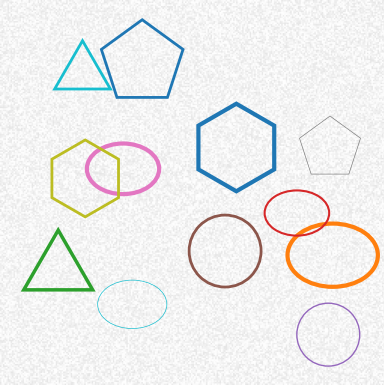[{"shape": "hexagon", "thickness": 3, "radius": 0.57, "center": [0.614, 0.617]}, {"shape": "pentagon", "thickness": 2, "radius": 0.56, "center": [0.369, 0.837]}, {"shape": "oval", "thickness": 3, "radius": 0.59, "center": [0.864, 0.337]}, {"shape": "triangle", "thickness": 2.5, "radius": 0.52, "center": [0.151, 0.299]}, {"shape": "oval", "thickness": 1.5, "radius": 0.42, "center": [0.771, 0.447]}, {"shape": "circle", "thickness": 1, "radius": 0.41, "center": [0.853, 0.131]}, {"shape": "circle", "thickness": 2, "radius": 0.47, "center": [0.585, 0.348]}, {"shape": "oval", "thickness": 3, "radius": 0.47, "center": [0.32, 0.562]}, {"shape": "pentagon", "thickness": 0.5, "radius": 0.42, "center": [0.857, 0.615]}, {"shape": "hexagon", "thickness": 2, "radius": 0.5, "center": [0.221, 0.537]}, {"shape": "triangle", "thickness": 2, "radius": 0.42, "center": [0.214, 0.811]}, {"shape": "oval", "thickness": 0.5, "radius": 0.45, "center": [0.344, 0.21]}]